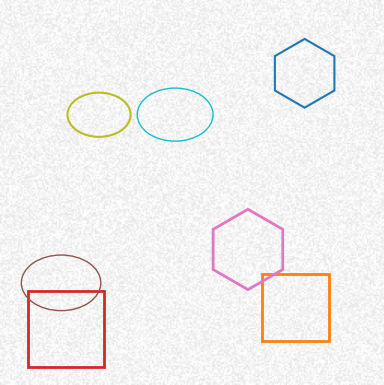[{"shape": "hexagon", "thickness": 1.5, "radius": 0.45, "center": [0.791, 0.81]}, {"shape": "square", "thickness": 2, "radius": 0.44, "center": [0.768, 0.201]}, {"shape": "square", "thickness": 2, "radius": 0.49, "center": [0.172, 0.145]}, {"shape": "oval", "thickness": 1, "radius": 0.52, "center": [0.159, 0.265]}, {"shape": "hexagon", "thickness": 2, "radius": 0.52, "center": [0.644, 0.352]}, {"shape": "oval", "thickness": 1.5, "radius": 0.41, "center": [0.257, 0.702]}, {"shape": "oval", "thickness": 1, "radius": 0.49, "center": [0.455, 0.702]}]